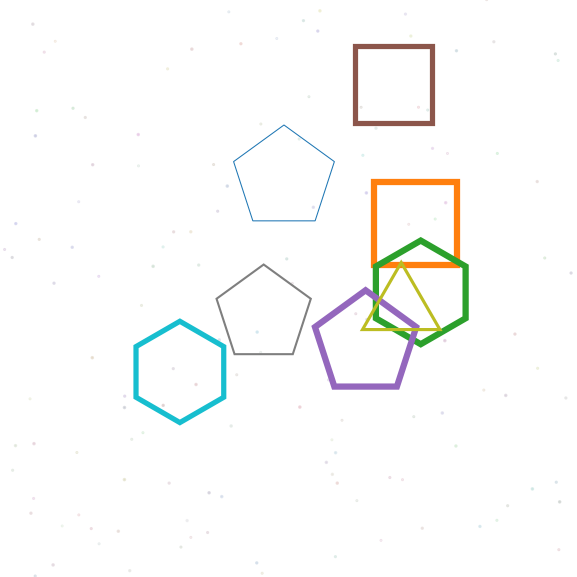[{"shape": "pentagon", "thickness": 0.5, "radius": 0.46, "center": [0.492, 0.691]}, {"shape": "square", "thickness": 3, "radius": 0.36, "center": [0.719, 0.612]}, {"shape": "hexagon", "thickness": 3, "radius": 0.45, "center": [0.729, 0.493]}, {"shape": "pentagon", "thickness": 3, "radius": 0.46, "center": [0.633, 0.404]}, {"shape": "square", "thickness": 2.5, "radius": 0.33, "center": [0.681, 0.853]}, {"shape": "pentagon", "thickness": 1, "radius": 0.43, "center": [0.457, 0.455]}, {"shape": "triangle", "thickness": 1.5, "radius": 0.39, "center": [0.695, 0.467]}, {"shape": "hexagon", "thickness": 2.5, "radius": 0.44, "center": [0.311, 0.355]}]